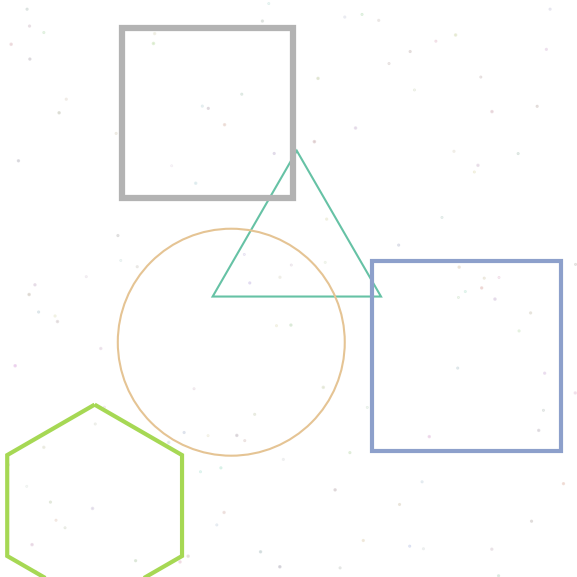[{"shape": "triangle", "thickness": 1, "radius": 0.84, "center": [0.514, 0.57]}, {"shape": "square", "thickness": 2, "radius": 0.82, "center": [0.808, 0.383]}, {"shape": "hexagon", "thickness": 2, "radius": 0.87, "center": [0.164, 0.124]}, {"shape": "circle", "thickness": 1, "radius": 0.98, "center": [0.4, 0.407]}, {"shape": "square", "thickness": 3, "radius": 0.74, "center": [0.359, 0.803]}]